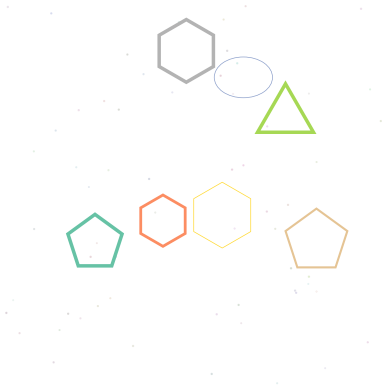[{"shape": "pentagon", "thickness": 2.5, "radius": 0.37, "center": [0.247, 0.369]}, {"shape": "hexagon", "thickness": 2, "radius": 0.33, "center": [0.423, 0.427]}, {"shape": "oval", "thickness": 0.5, "radius": 0.38, "center": [0.632, 0.799]}, {"shape": "triangle", "thickness": 2.5, "radius": 0.42, "center": [0.742, 0.698]}, {"shape": "hexagon", "thickness": 0.5, "radius": 0.43, "center": [0.577, 0.441]}, {"shape": "pentagon", "thickness": 1.5, "radius": 0.42, "center": [0.822, 0.374]}, {"shape": "hexagon", "thickness": 2.5, "radius": 0.41, "center": [0.484, 0.868]}]